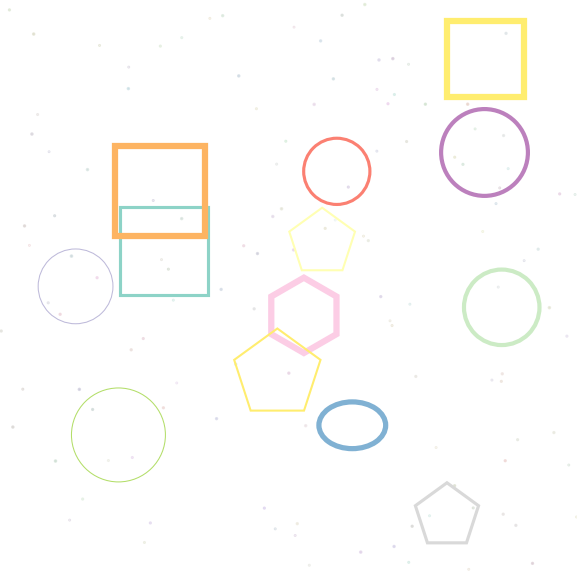[{"shape": "square", "thickness": 1.5, "radius": 0.38, "center": [0.283, 0.564]}, {"shape": "pentagon", "thickness": 1, "radius": 0.3, "center": [0.558, 0.58]}, {"shape": "circle", "thickness": 0.5, "radius": 0.32, "center": [0.131, 0.503]}, {"shape": "circle", "thickness": 1.5, "radius": 0.29, "center": [0.583, 0.702]}, {"shape": "oval", "thickness": 2.5, "radius": 0.29, "center": [0.61, 0.263]}, {"shape": "square", "thickness": 3, "radius": 0.39, "center": [0.277, 0.668]}, {"shape": "circle", "thickness": 0.5, "radius": 0.41, "center": [0.205, 0.246]}, {"shape": "hexagon", "thickness": 3, "radius": 0.33, "center": [0.526, 0.453]}, {"shape": "pentagon", "thickness": 1.5, "radius": 0.29, "center": [0.774, 0.106]}, {"shape": "circle", "thickness": 2, "radius": 0.38, "center": [0.839, 0.735]}, {"shape": "circle", "thickness": 2, "radius": 0.33, "center": [0.869, 0.467]}, {"shape": "square", "thickness": 3, "radius": 0.33, "center": [0.841, 0.897]}, {"shape": "pentagon", "thickness": 1, "radius": 0.39, "center": [0.48, 0.352]}]